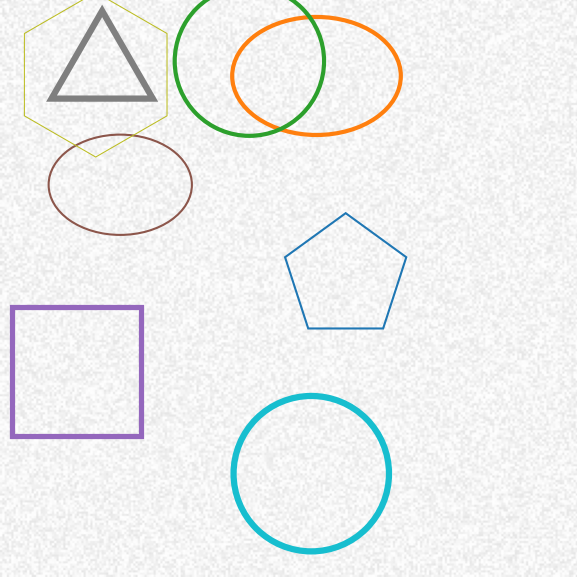[{"shape": "pentagon", "thickness": 1, "radius": 0.55, "center": [0.599, 0.52]}, {"shape": "oval", "thickness": 2, "radius": 0.73, "center": [0.548, 0.868]}, {"shape": "circle", "thickness": 2, "radius": 0.65, "center": [0.432, 0.893]}, {"shape": "square", "thickness": 2.5, "radius": 0.56, "center": [0.132, 0.356]}, {"shape": "oval", "thickness": 1, "radius": 0.62, "center": [0.208, 0.679]}, {"shape": "triangle", "thickness": 3, "radius": 0.51, "center": [0.177, 0.879]}, {"shape": "hexagon", "thickness": 0.5, "radius": 0.71, "center": [0.166, 0.87]}, {"shape": "circle", "thickness": 3, "radius": 0.67, "center": [0.539, 0.179]}]